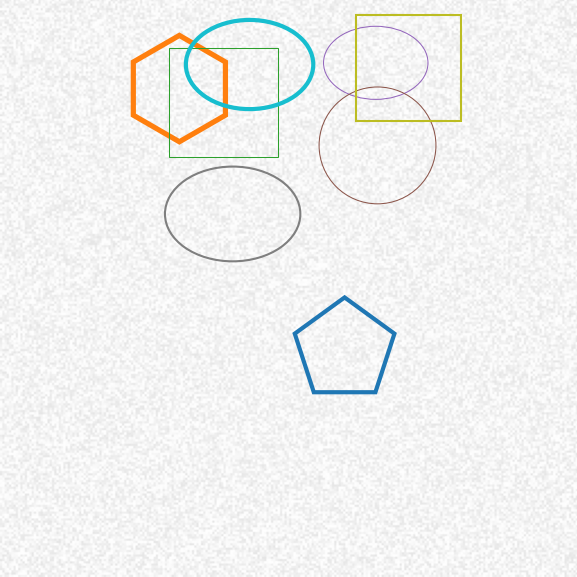[{"shape": "pentagon", "thickness": 2, "radius": 0.45, "center": [0.597, 0.393]}, {"shape": "hexagon", "thickness": 2.5, "radius": 0.46, "center": [0.311, 0.846]}, {"shape": "square", "thickness": 0.5, "radius": 0.47, "center": [0.387, 0.821]}, {"shape": "oval", "thickness": 0.5, "radius": 0.45, "center": [0.651, 0.89]}, {"shape": "circle", "thickness": 0.5, "radius": 0.51, "center": [0.654, 0.747]}, {"shape": "oval", "thickness": 1, "radius": 0.59, "center": [0.403, 0.629]}, {"shape": "square", "thickness": 1, "radius": 0.46, "center": [0.707, 0.882]}, {"shape": "oval", "thickness": 2, "radius": 0.55, "center": [0.432, 0.887]}]